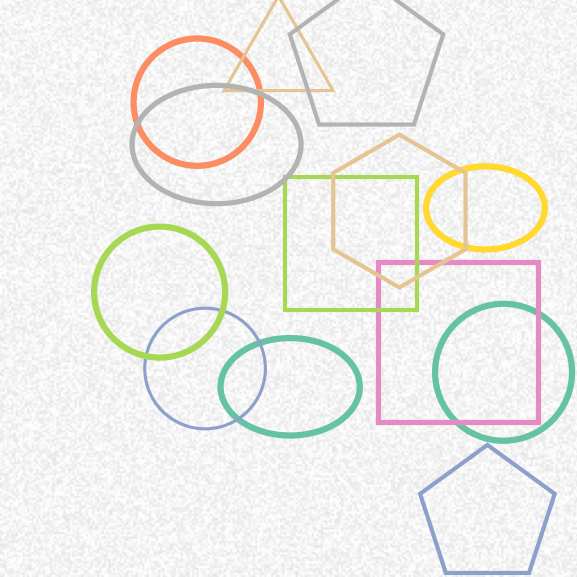[{"shape": "oval", "thickness": 3, "radius": 0.6, "center": [0.502, 0.329]}, {"shape": "circle", "thickness": 3, "radius": 0.59, "center": [0.872, 0.355]}, {"shape": "circle", "thickness": 3, "radius": 0.55, "center": [0.342, 0.822]}, {"shape": "circle", "thickness": 1.5, "radius": 0.52, "center": [0.355, 0.361]}, {"shape": "pentagon", "thickness": 2, "radius": 0.61, "center": [0.844, 0.106]}, {"shape": "square", "thickness": 2.5, "radius": 0.69, "center": [0.793, 0.408]}, {"shape": "square", "thickness": 2, "radius": 0.57, "center": [0.607, 0.578]}, {"shape": "circle", "thickness": 3, "radius": 0.57, "center": [0.276, 0.493]}, {"shape": "oval", "thickness": 3, "radius": 0.51, "center": [0.841, 0.639]}, {"shape": "hexagon", "thickness": 2, "radius": 0.66, "center": [0.692, 0.634]}, {"shape": "triangle", "thickness": 1.5, "radius": 0.55, "center": [0.482, 0.897]}, {"shape": "oval", "thickness": 2.5, "radius": 0.73, "center": [0.375, 0.749]}, {"shape": "pentagon", "thickness": 2, "radius": 0.7, "center": [0.635, 0.897]}]